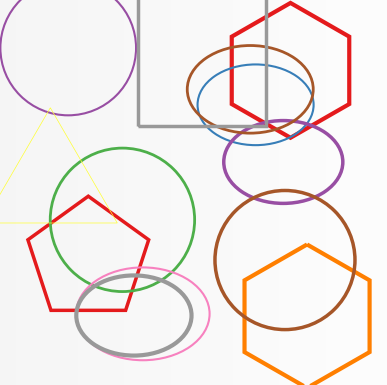[{"shape": "pentagon", "thickness": 2.5, "radius": 0.82, "center": [0.228, 0.326]}, {"shape": "hexagon", "thickness": 3, "radius": 0.88, "center": [0.75, 0.817]}, {"shape": "oval", "thickness": 1.5, "radius": 0.75, "center": [0.66, 0.728]}, {"shape": "circle", "thickness": 2, "radius": 0.93, "center": [0.316, 0.429]}, {"shape": "circle", "thickness": 1.5, "radius": 0.88, "center": [0.176, 0.876]}, {"shape": "oval", "thickness": 2.5, "radius": 0.77, "center": [0.731, 0.579]}, {"shape": "hexagon", "thickness": 3, "radius": 0.93, "center": [0.792, 0.179]}, {"shape": "triangle", "thickness": 0.5, "radius": 1.0, "center": [0.13, 0.521]}, {"shape": "circle", "thickness": 2.5, "radius": 0.9, "center": [0.735, 0.325]}, {"shape": "oval", "thickness": 2, "radius": 0.81, "center": [0.646, 0.768]}, {"shape": "oval", "thickness": 1.5, "radius": 0.86, "center": [0.369, 0.185]}, {"shape": "oval", "thickness": 3, "radius": 0.74, "center": [0.346, 0.181]}, {"shape": "square", "thickness": 2.5, "radius": 0.83, "center": [0.521, 0.837]}]